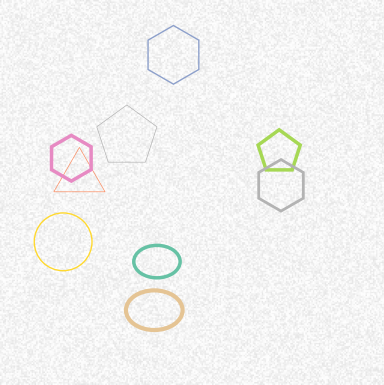[{"shape": "oval", "thickness": 2.5, "radius": 0.3, "center": [0.408, 0.321]}, {"shape": "triangle", "thickness": 0.5, "radius": 0.38, "center": [0.206, 0.54]}, {"shape": "hexagon", "thickness": 1, "radius": 0.38, "center": [0.45, 0.858]}, {"shape": "hexagon", "thickness": 2.5, "radius": 0.3, "center": [0.185, 0.589]}, {"shape": "pentagon", "thickness": 2.5, "radius": 0.29, "center": [0.725, 0.605]}, {"shape": "circle", "thickness": 1, "radius": 0.38, "center": [0.164, 0.372]}, {"shape": "oval", "thickness": 3, "radius": 0.37, "center": [0.401, 0.194]}, {"shape": "hexagon", "thickness": 2, "radius": 0.33, "center": [0.73, 0.519]}, {"shape": "pentagon", "thickness": 0.5, "radius": 0.41, "center": [0.33, 0.645]}]